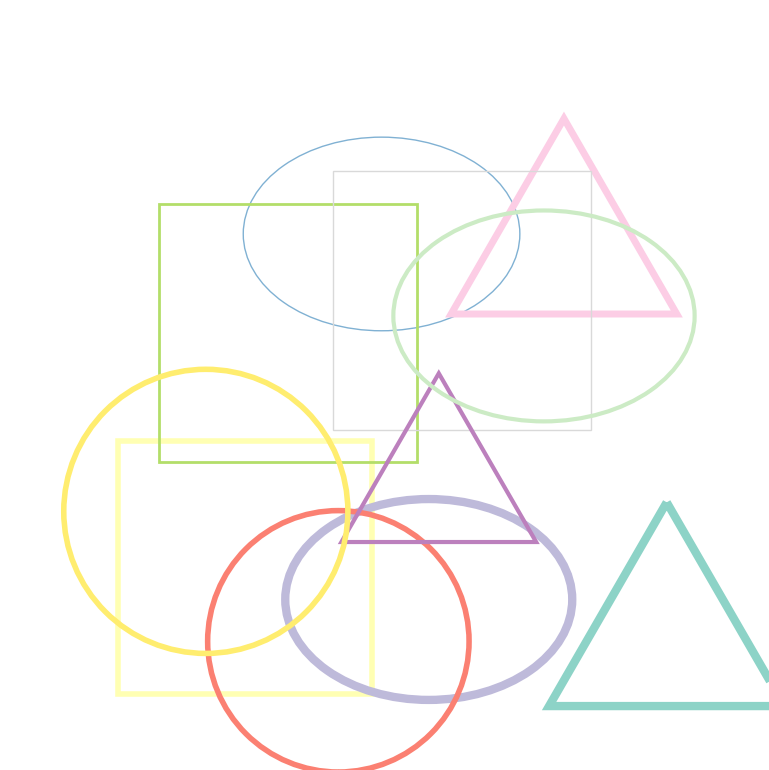[{"shape": "triangle", "thickness": 3, "radius": 0.88, "center": [0.866, 0.171]}, {"shape": "square", "thickness": 2, "radius": 0.82, "center": [0.318, 0.263]}, {"shape": "oval", "thickness": 3, "radius": 0.93, "center": [0.557, 0.221]}, {"shape": "circle", "thickness": 2, "radius": 0.85, "center": [0.439, 0.167]}, {"shape": "oval", "thickness": 0.5, "radius": 0.9, "center": [0.496, 0.696]}, {"shape": "square", "thickness": 1, "radius": 0.84, "center": [0.375, 0.568]}, {"shape": "triangle", "thickness": 2.5, "radius": 0.85, "center": [0.732, 0.677]}, {"shape": "square", "thickness": 0.5, "radius": 0.84, "center": [0.6, 0.61]}, {"shape": "triangle", "thickness": 1.5, "radius": 0.73, "center": [0.57, 0.369]}, {"shape": "oval", "thickness": 1.5, "radius": 0.98, "center": [0.706, 0.59]}, {"shape": "circle", "thickness": 2, "radius": 0.92, "center": [0.267, 0.336]}]